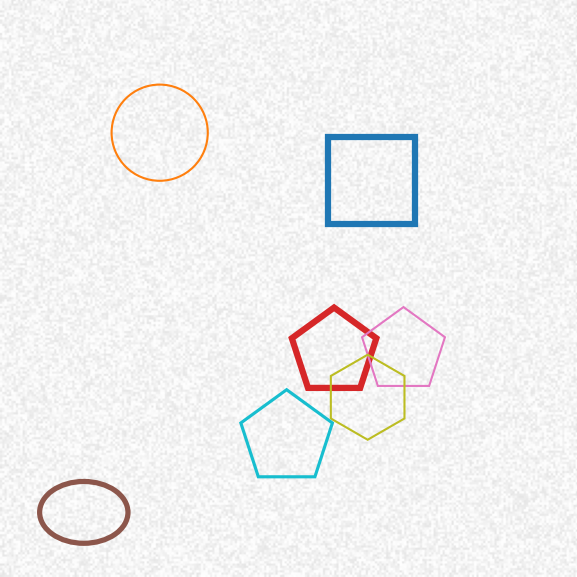[{"shape": "square", "thickness": 3, "radius": 0.37, "center": [0.643, 0.686]}, {"shape": "circle", "thickness": 1, "radius": 0.42, "center": [0.277, 0.769]}, {"shape": "pentagon", "thickness": 3, "radius": 0.38, "center": [0.579, 0.39]}, {"shape": "oval", "thickness": 2.5, "radius": 0.38, "center": [0.145, 0.112]}, {"shape": "pentagon", "thickness": 1, "radius": 0.38, "center": [0.699, 0.392]}, {"shape": "hexagon", "thickness": 1, "radius": 0.37, "center": [0.637, 0.311]}, {"shape": "pentagon", "thickness": 1.5, "radius": 0.42, "center": [0.496, 0.241]}]